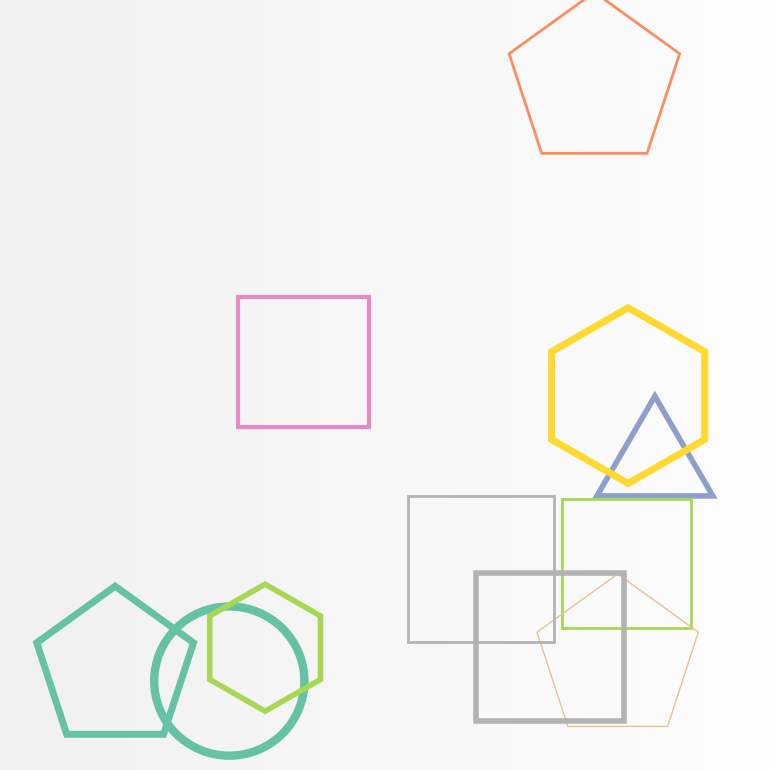[{"shape": "circle", "thickness": 3, "radius": 0.48, "center": [0.296, 0.116]}, {"shape": "pentagon", "thickness": 2.5, "radius": 0.53, "center": [0.149, 0.132]}, {"shape": "pentagon", "thickness": 1, "radius": 0.58, "center": [0.767, 0.894]}, {"shape": "triangle", "thickness": 2, "radius": 0.43, "center": [0.845, 0.399]}, {"shape": "square", "thickness": 1.5, "radius": 0.42, "center": [0.392, 0.53]}, {"shape": "hexagon", "thickness": 2, "radius": 0.41, "center": [0.342, 0.159]}, {"shape": "square", "thickness": 1, "radius": 0.42, "center": [0.808, 0.268]}, {"shape": "hexagon", "thickness": 2.5, "radius": 0.57, "center": [0.81, 0.486]}, {"shape": "pentagon", "thickness": 0.5, "radius": 0.55, "center": [0.797, 0.145]}, {"shape": "square", "thickness": 1, "radius": 0.47, "center": [0.621, 0.261]}, {"shape": "square", "thickness": 2, "radius": 0.48, "center": [0.709, 0.16]}]